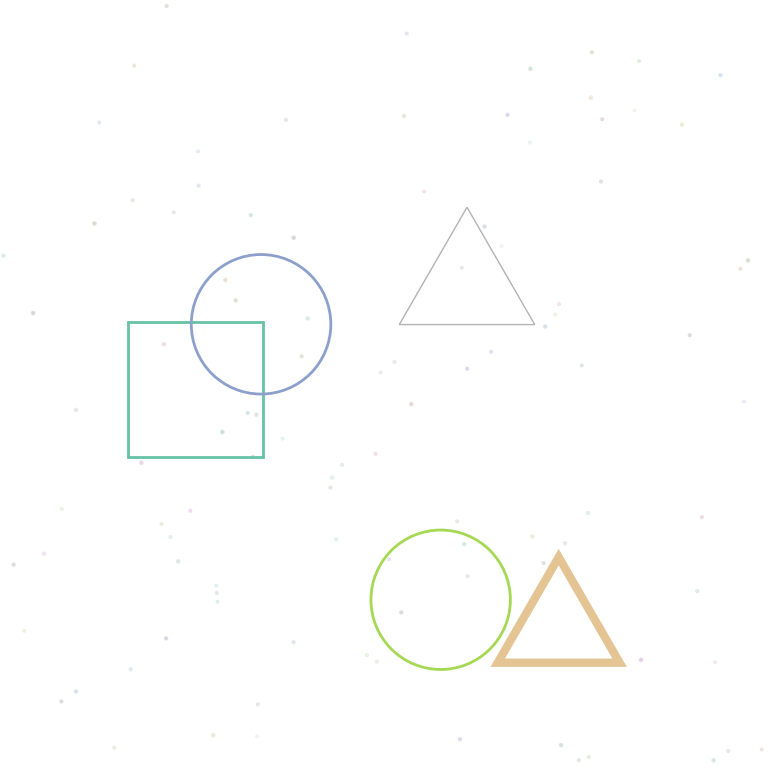[{"shape": "square", "thickness": 1, "radius": 0.44, "center": [0.254, 0.494]}, {"shape": "circle", "thickness": 1, "radius": 0.45, "center": [0.339, 0.579]}, {"shape": "circle", "thickness": 1, "radius": 0.45, "center": [0.572, 0.221]}, {"shape": "triangle", "thickness": 3, "radius": 0.46, "center": [0.726, 0.185]}, {"shape": "triangle", "thickness": 0.5, "radius": 0.51, "center": [0.607, 0.629]}]